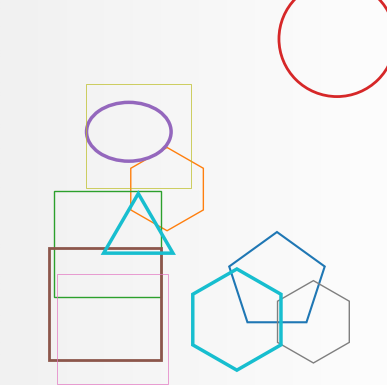[{"shape": "pentagon", "thickness": 1.5, "radius": 0.65, "center": [0.715, 0.268]}, {"shape": "hexagon", "thickness": 1, "radius": 0.54, "center": [0.431, 0.509]}, {"shape": "square", "thickness": 1, "radius": 0.69, "center": [0.276, 0.366]}, {"shape": "circle", "thickness": 2, "radius": 0.75, "center": [0.87, 0.899]}, {"shape": "oval", "thickness": 2.5, "radius": 0.55, "center": [0.332, 0.658]}, {"shape": "square", "thickness": 2, "radius": 0.72, "center": [0.271, 0.21]}, {"shape": "square", "thickness": 0.5, "radius": 0.72, "center": [0.291, 0.146]}, {"shape": "hexagon", "thickness": 1, "radius": 0.53, "center": [0.809, 0.164]}, {"shape": "square", "thickness": 0.5, "radius": 0.68, "center": [0.357, 0.647]}, {"shape": "triangle", "thickness": 2.5, "radius": 0.52, "center": [0.357, 0.394]}, {"shape": "hexagon", "thickness": 2.5, "radius": 0.66, "center": [0.611, 0.17]}]